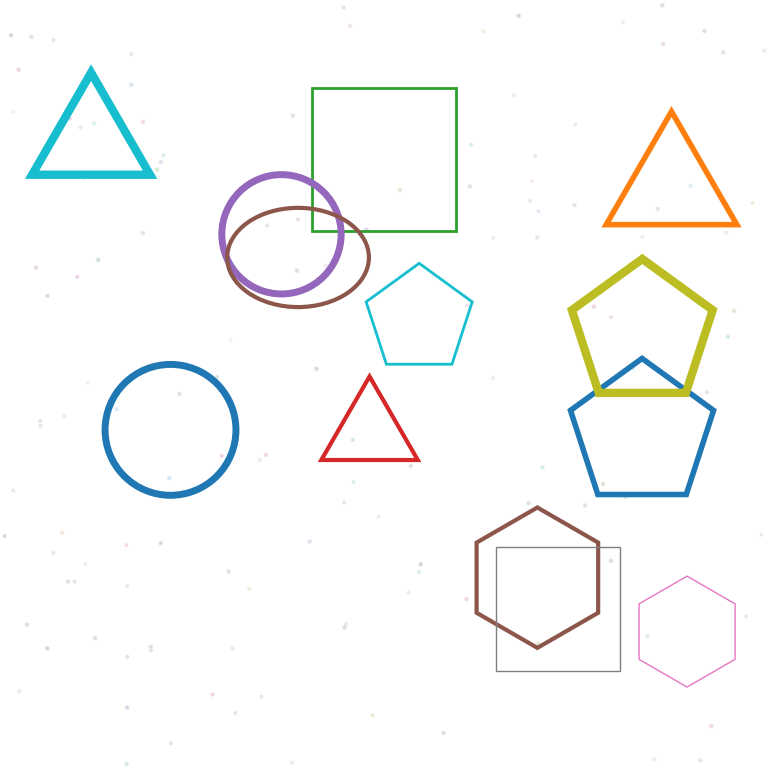[{"shape": "pentagon", "thickness": 2, "radius": 0.49, "center": [0.834, 0.437]}, {"shape": "circle", "thickness": 2.5, "radius": 0.42, "center": [0.221, 0.442]}, {"shape": "triangle", "thickness": 2, "radius": 0.49, "center": [0.872, 0.757]}, {"shape": "square", "thickness": 1, "radius": 0.47, "center": [0.499, 0.793]}, {"shape": "triangle", "thickness": 1.5, "radius": 0.36, "center": [0.48, 0.439]}, {"shape": "circle", "thickness": 2.5, "radius": 0.39, "center": [0.366, 0.696]}, {"shape": "hexagon", "thickness": 1.5, "radius": 0.46, "center": [0.698, 0.25]}, {"shape": "oval", "thickness": 1.5, "radius": 0.46, "center": [0.387, 0.666]}, {"shape": "hexagon", "thickness": 0.5, "radius": 0.36, "center": [0.892, 0.18]}, {"shape": "square", "thickness": 0.5, "radius": 0.4, "center": [0.724, 0.209]}, {"shape": "pentagon", "thickness": 3, "radius": 0.48, "center": [0.834, 0.568]}, {"shape": "triangle", "thickness": 3, "radius": 0.44, "center": [0.118, 0.817]}, {"shape": "pentagon", "thickness": 1, "radius": 0.36, "center": [0.544, 0.586]}]